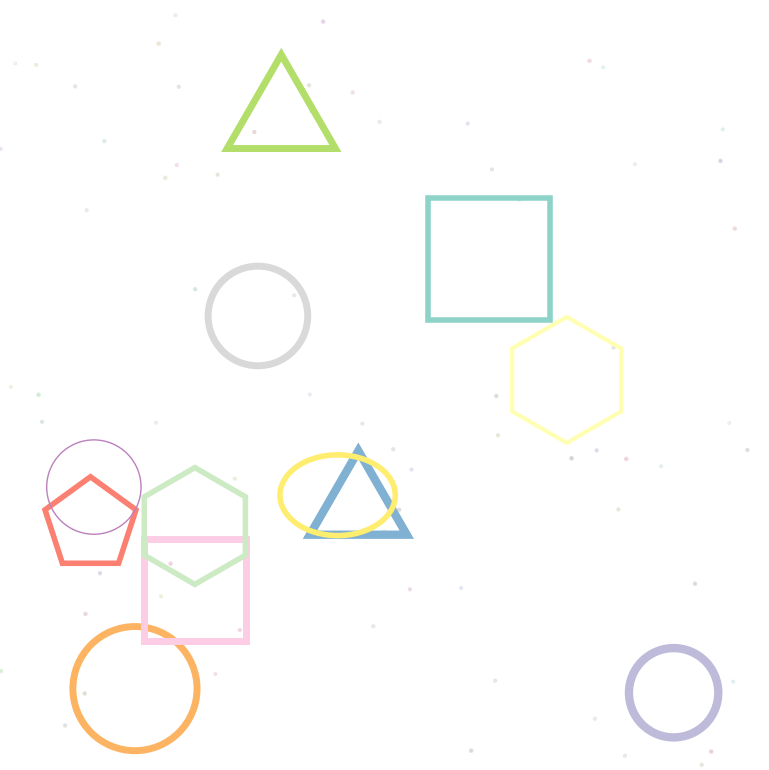[{"shape": "square", "thickness": 2, "radius": 0.4, "center": [0.635, 0.664]}, {"shape": "hexagon", "thickness": 1.5, "radius": 0.41, "center": [0.736, 0.507]}, {"shape": "circle", "thickness": 3, "radius": 0.29, "center": [0.875, 0.1]}, {"shape": "pentagon", "thickness": 2, "radius": 0.31, "center": [0.118, 0.319]}, {"shape": "triangle", "thickness": 3, "radius": 0.36, "center": [0.465, 0.342]}, {"shape": "circle", "thickness": 2.5, "radius": 0.4, "center": [0.175, 0.106]}, {"shape": "triangle", "thickness": 2.5, "radius": 0.41, "center": [0.365, 0.848]}, {"shape": "square", "thickness": 2.5, "radius": 0.33, "center": [0.253, 0.234]}, {"shape": "circle", "thickness": 2.5, "radius": 0.32, "center": [0.335, 0.59]}, {"shape": "circle", "thickness": 0.5, "radius": 0.31, "center": [0.122, 0.367]}, {"shape": "hexagon", "thickness": 2, "radius": 0.38, "center": [0.253, 0.317]}, {"shape": "oval", "thickness": 2, "radius": 0.37, "center": [0.438, 0.357]}]